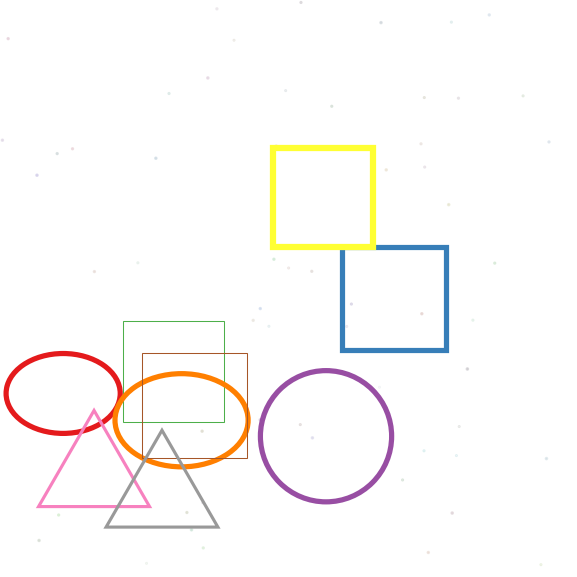[{"shape": "oval", "thickness": 2.5, "radius": 0.49, "center": [0.109, 0.318]}, {"shape": "square", "thickness": 2.5, "radius": 0.45, "center": [0.682, 0.482]}, {"shape": "square", "thickness": 0.5, "radius": 0.44, "center": [0.301, 0.356]}, {"shape": "circle", "thickness": 2.5, "radius": 0.57, "center": [0.565, 0.244]}, {"shape": "oval", "thickness": 2.5, "radius": 0.58, "center": [0.314, 0.271]}, {"shape": "square", "thickness": 3, "radius": 0.43, "center": [0.559, 0.657]}, {"shape": "square", "thickness": 0.5, "radius": 0.46, "center": [0.336, 0.297]}, {"shape": "triangle", "thickness": 1.5, "radius": 0.55, "center": [0.163, 0.177]}, {"shape": "triangle", "thickness": 1.5, "radius": 0.56, "center": [0.28, 0.142]}]